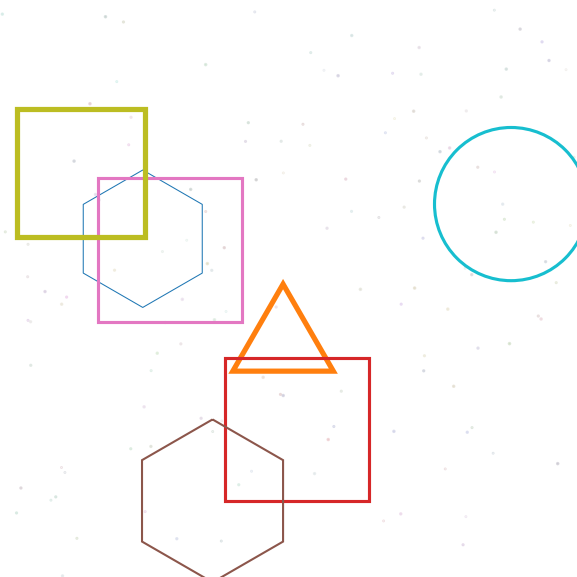[{"shape": "hexagon", "thickness": 0.5, "radius": 0.59, "center": [0.247, 0.586]}, {"shape": "triangle", "thickness": 2.5, "radius": 0.5, "center": [0.49, 0.407]}, {"shape": "square", "thickness": 1.5, "radius": 0.62, "center": [0.515, 0.255]}, {"shape": "hexagon", "thickness": 1, "radius": 0.71, "center": [0.368, 0.132]}, {"shape": "square", "thickness": 1.5, "radius": 0.62, "center": [0.294, 0.566]}, {"shape": "square", "thickness": 2.5, "radius": 0.55, "center": [0.14, 0.7]}, {"shape": "circle", "thickness": 1.5, "radius": 0.66, "center": [0.885, 0.646]}]